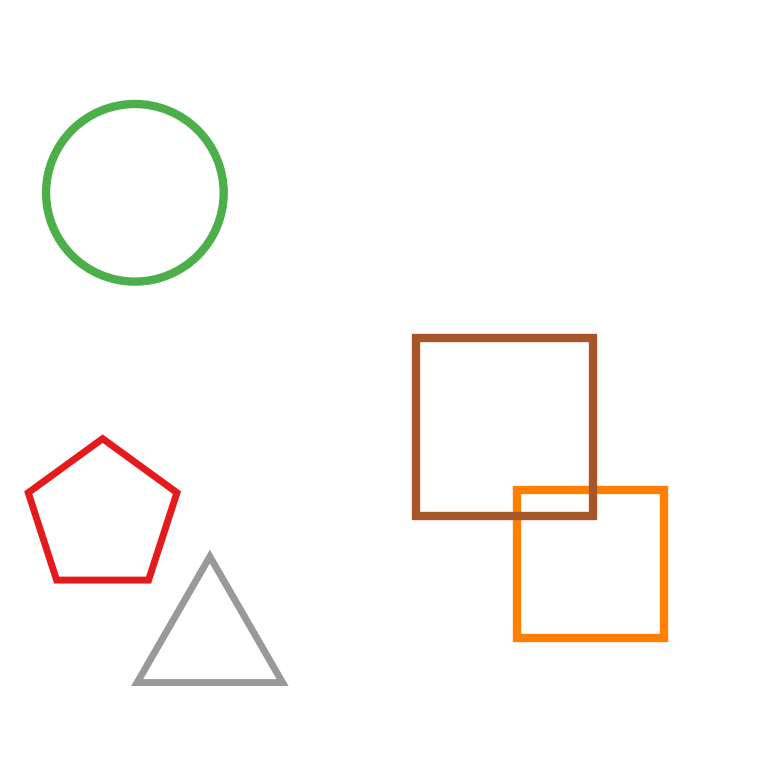[{"shape": "pentagon", "thickness": 2.5, "radius": 0.51, "center": [0.133, 0.329]}, {"shape": "circle", "thickness": 3, "radius": 0.58, "center": [0.175, 0.75]}, {"shape": "square", "thickness": 3, "radius": 0.48, "center": [0.767, 0.267]}, {"shape": "square", "thickness": 3, "radius": 0.58, "center": [0.656, 0.446]}, {"shape": "triangle", "thickness": 2.5, "radius": 0.55, "center": [0.273, 0.168]}]